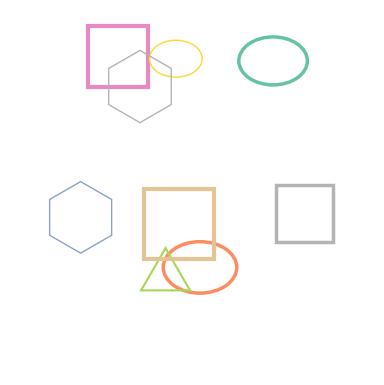[{"shape": "oval", "thickness": 2.5, "radius": 0.45, "center": [0.709, 0.842]}, {"shape": "oval", "thickness": 2.5, "radius": 0.48, "center": [0.519, 0.305]}, {"shape": "hexagon", "thickness": 1, "radius": 0.46, "center": [0.209, 0.435]}, {"shape": "square", "thickness": 3, "radius": 0.39, "center": [0.307, 0.853]}, {"shape": "triangle", "thickness": 1.5, "radius": 0.37, "center": [0.43, 0.282]}, {"shape": "oval", "thickness": 1, "radius": 0.34, "center": [0.457, 0.847]}, {"shape": "square", "thickness": 3, "radius": 0.46, "center": [0.466, 0.418]}, {"shape": "square", "thickness": 2.5, "radius": 0.37, "center": [0.792, 0.444]}, {"shape": "hexagon", "thickness": 1, "radius": 0.47, "center": [0.364, 0.775]}]